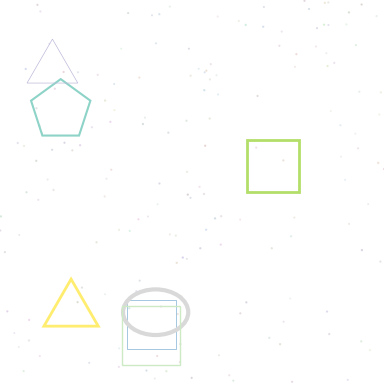[{"shape": "pentagon", "thickness": 1.5, "radius": 0.41, "center": [0.158, 0.713]}, {"shape": "triangle", "thickness": 0.5, "radius": 0.38, "center": [0.136, 0.822]}, {"shape": "square", "thickness": 0.5, "radius": 0.32, "center": [0.394, 0.157]}, {"shape": "square", "thickness": 2, "radius": 0.34, "center": [0.708, 0.568]}, {"shape": "oval", "thickness": 3, "radius": 0.42, "center": [0.404, 0.189]}, {"shape": "square", "thickness": 1, "radius": 0.38, "center": [0.392, 0.128]}, {"shape": "triangle", "thickness": 2, "radius": 0.41, "center": [0.185, 0.194]}]